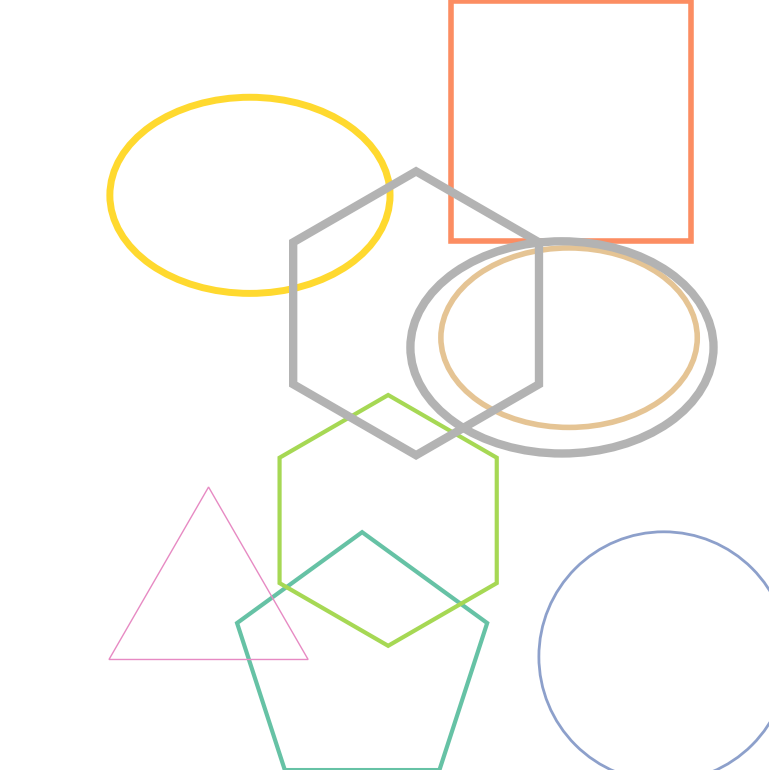[{"shape": "pentagon", "thickness": 1.5, "radius": 0.85, "center": [0.47, 0.138]}, {"shape": "square", "thickness": 2, "radius": 0.78, "center": [0.741, 0.843]}, {"shape": "circle", "thickness": 1, "radius": 0.81, "center": [0.862, 0.147]}, {"shape": "triangle", "thickness": 0.5, "radius": 0.75, "center": [0.271, 0.218]}, {"shape": "hexagon", "thickness": 1.5, "radius": 0.81, "center": [0.504, 0.324]}, {"shape": "oval", "thickness": 2.5, "radius": 0.91, "center": [0.325, 0.746]}, {"shape": "oval", "thickness": 2, "radius": 0.83, "center": [0.739, 0.561]}, {"shape": "hexagon", "thickness": 3, "radius": 0.92, "center": [0.54, 0.593]}, {"shape": "oval", "thickness": 3, "radius": 0.98, "center": [0.73, 0.549]}]